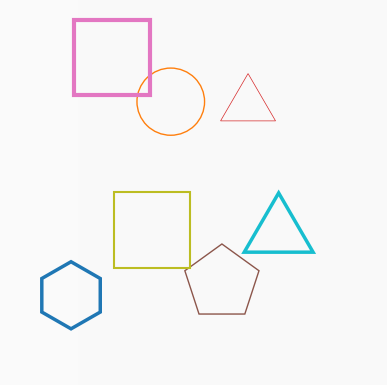[{"shape": "hexagon", "thickness": 2.5, "radius": 0.44, "center": [0.183, 0.233]}, {"shape": "circle", "thickness": 1, "radius": 0.44, "center": [0.441, 0.736]}, {"shape": "triangle", "thickness": 0.5, "radius": 0.41, "center": [0.64, 0.727]}, {"shape": "pentagon", "thickness": 1, "radius": 0.5, "center": [0.573, 0.266]}, {"shape": "square", "thickness": 3, "radius": 0.49, "center": [0.29, 0.85]}, {"shape": "square", "thickness": 1.5, "radius": 0.5, "center": [0.392, 0.402]}, {"shape": "triangle", "thickness": 2.5, "radius": 0.51, "center": [0.719, 0.396]}]